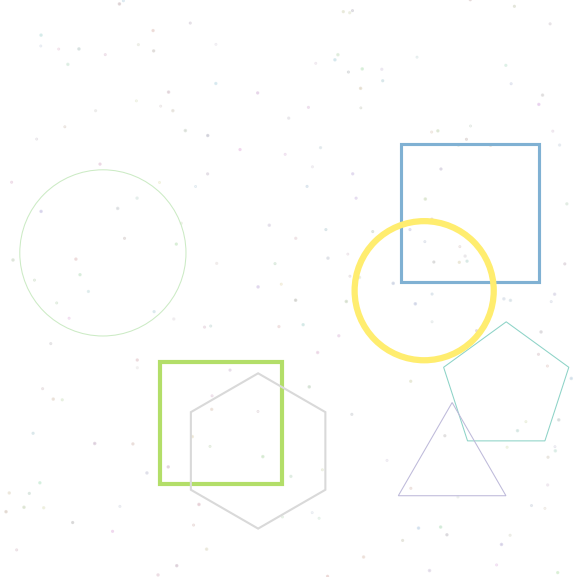[{"shape": "pentagon", "thickness": 0.5, "radius": 0.57, "center": [0.877, 0.328]}, {"shape": "triangle", "thickness": 0.5, "radius": 0.54, "center": [0.783, 0.195]}, {"shape": "square", "thickness": 1.5, "radius": 0.6, "center": [0.814, 0.63]}, {"shape": "square", "thickness": 2, "radius": 0.53, "center": [0.383, 0.267]}, {"shape": "hexagon", "thickness": 1, "radius": 0.67, "center": [0.447, 0.218]}, {"shape": "circle", "thickness": 0.5, "radius": 0.72, "center": [0.178, 0.561]}, {"shape": "circle", "thickness": 3, "radius": 0.6, "center": [0.735, 0.496]}]